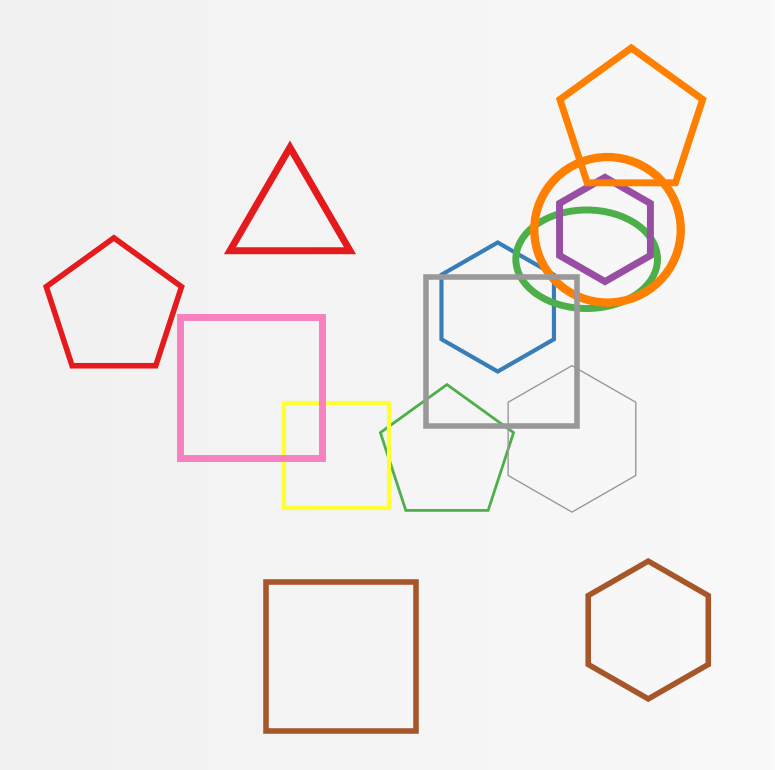[{"shape": "pentagon", "thickness": 2, "radius": 0.46, "center": [0.147, 0.599]}, {"shape": "triangle", "thickness": 2.5, "radius": 0.45, "center": [0.374, 0.719]}, {"shape": "hexagon", "thickness": 1.5, "radius": 0.42, "center": [0.642, 0.601]}, {"shape": "oval", "thickness": 2.5, "radius": 0.46, "center": [0.757, 0.663]}, {"shape": "pentagon", "thickness": 1, "radius": 0.45, "center": [0.577, 0.41]}, {"shape": "hexagon", "thickness": 2.5, "radius": 0.34, "center": [0.781, 0.702]}, {"shape": "circle", "thickness": 3, "radius": 0.47, "center": [0.784, 0.702]}, {"shape": "pentagon", "thickness": 2.5, "radius": 0.48, "center": [0.815, 0.841]}, {"shape": "square", "thickness": 1.5, "radius": 0.34, "center": [0.434, 0.408]}, {"shape": "hexagon", "thickness": 2, "radius": 0.45, "center": [0.836, 0.182]}, {"shape": "square", "thickness": 2, "radius": 0.48, "center": [0.44, 0.148]}, {"shape": "square", "thickness": 2.5, "radius": 0.46, "center": [0.324, 0.496]}, {"shape": "square", "thickness": 2, "radius": 0.49, "center": [0.647, 0.544]}, {"shape": "hexagon", "thickness": 0.5, "radius": 0.48, "center": [0.738, 0.43]}]